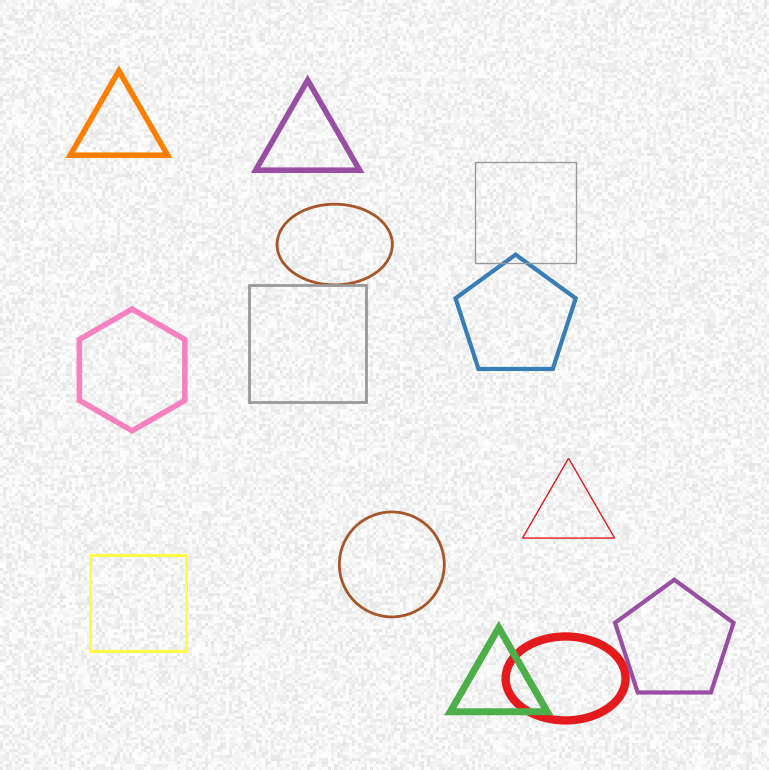[{"shape": "triangle", "thickness": 0.5, "radius": 0.35, "center": [0.738, 0.336]}, {"shape": "oval", "thickness": 3, "radius": 0.39, "center": [0.735, 0.119]}, {"shape": "pentagon", "thickness": 1.5, "radius": 0.41, "center": [0.67, 0.587]}, {"shape": "triangle", "thickness": 2.5, "radius": 0.36, "center": [0.648, 0.112]}, {"shape": "pentagon", "thickness": 1.5, "radius": 0.4, "center": [0.876, 0.166]}, {"shape": "triangle", "thickness": 2, "radius": 0.39, "center": [0.4, 0.818]}, {"shape": "triangle", "thickness": 2, "radius": 0.37, "center": [0.154, 0.835]}, {"shape": "square", "thickness": 1, "radius": 0.31, "center": [0.18, 0.217]}, {"shape": "oval", "thickness": 1, "radius": 0.37, "center": [0.435, 0.682]}, {"shape": "circle", "thickness": 1, "radius": 0.34, "center": [0.509, 0.267]}, {"shape": "hexagon", "thickness": 2, "radius": 0.4, "center": [0.172, 0.52]}, {"shape": "square", "thickness": 0.5, "radius": 0.33, "center": [0.682, 0.724]}, {"shape": "square", "thickness": 1, "radius": 0.38, "center": [0.399, 0.554]}]